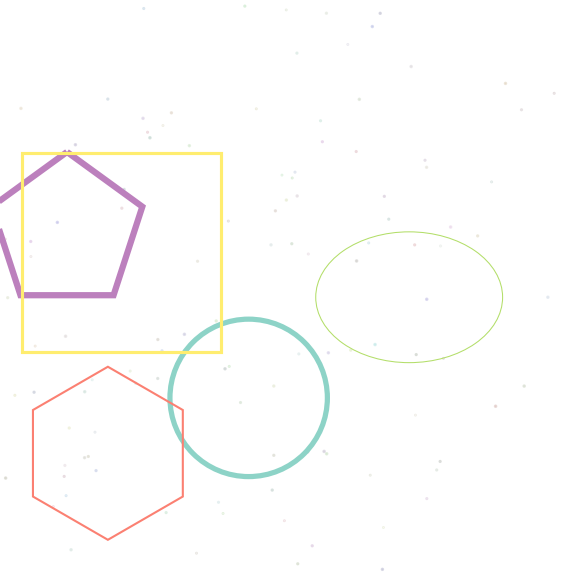[{"shape": "circle", "thickness": 2.5, "radius": 0.68, "center": [0.431, 0.31]}, {"shape": "hexagon", "thickness": 1, "radius": 0.75, "center": [0.187, 0.214]}, {"shape": "oval", "thickness": 0.5, "radius": 0.81, "center": [0.709, 0.484]}, {"shape": "pentagon", "thickness": 3, "radius": 0.69, "center": [0.116, 0.599]}, {"shape": "square", "thickness": 1.5, "radius": 0.86, "center": [0.211, 0.562]}]